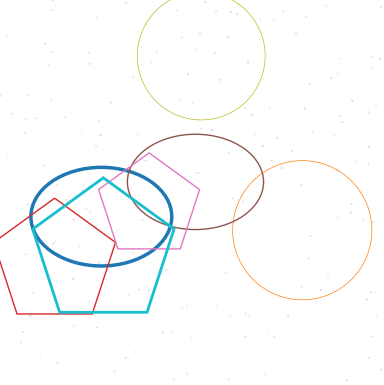[{"shape": "oval", "thickness": 2.5, "radius": 0.91, "center": [0.263, 0.437]}, {"shape": "circle", "thickness": 0.5, "radius": 0.9, "center": [0.785, 0.402]}, {"shape": "pentagon", "thickness": 1, "radius": 0.83, "center": [0.142, 0.319]}, {"shape": "oval", "thickness": 1, "radius": 0.88, "center": [0.508, 0.528]}, {"shape": "pentagon", "thickness": 1, "radius": 0.69, "center": [0.387, 0.465]}, {"shape": "circle", "thickness": 0.5, "radius": 0.83, "center": [0.523, 0.855]}, {"shape": "pentagon", "thickness": 2, "radius": 0.97, "center": [0.268, 0.345]}]